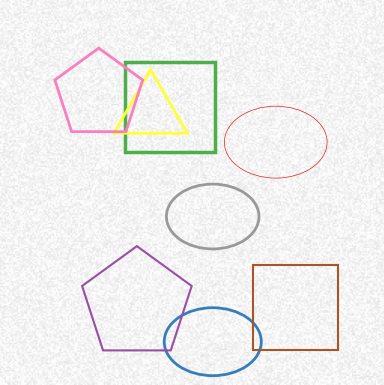[{"shape": "oval", "thickness": 0.5, "radius": 0.67, "center": [0.716, 0.631]}, {"shape": "oval", "thickness": 2, "radius": 0.63, "center": [0.553, 0.112]}, {"shape": "square", "thickness": 2.5, "radius": 0.59, "center": [0.441, 0.721]}, {"shape": "pentagon", "thickness": 1.5, "radius": 0.75, "center": [0.356, 0.211]}, {"shape": "triangle", "thickness": 2, "radius": 0.55, "center": [0.391, 0.709]}, {"shape": "square", "thickness": 1.5, "radius": 0.55, "center": [0.767, 0.201]}, {"shape": "pentagon", "thickness": 2, "radius": 0.6, "center": [0.257, 0.755]}, {"shape": "oval", "thickness": 2, "radius": 0.6, "center": [0.552, 0.438]}]